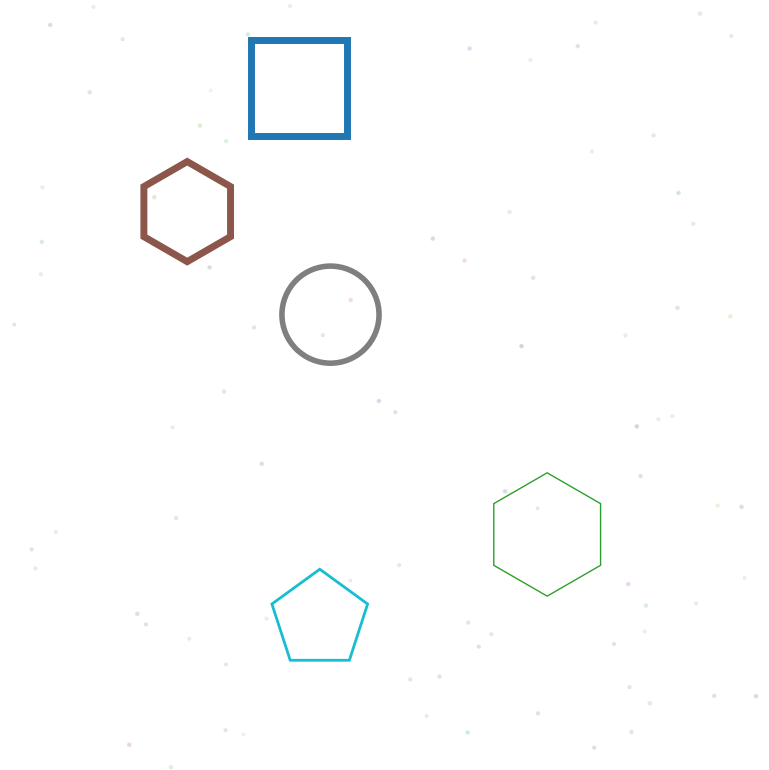[{"shape": "square", "thickness": 2.5, "radius": 0.31, "center": [0.388, 0.885]}, {"shape": "hexagon", "thickness": 0.5, "radius": 0.4, "center": [0.711, 0.306]}, {"shape": "hexagon", "thickness": 2.5, "radius": 0.32, "center": [0.243, 0.725]}, {"shape": "circle", "thickness": 2, "radius": 0.32, "center": [0.429, 0.591]}, {"shape": "pentagon", "thickness": 1, "radius": 0.33, "center": [0.415, 0.195]}]